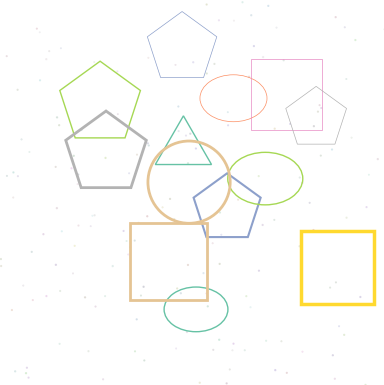[{"shape": "triangle", "thickness": 1, "radius": 0.42, "center": [0.476, 0.615]}, {"shape": "oval", "thickness": 1, "radius": 0.41, "center": [0.509, 0.196]}, {"shape": "oval", "thickness": 0.5, "radius": 0.44, "center": [0.606, 0.745]}, {"shape": "pentagon", "thickness": 0.5, "radius": 0.47, "center": [0.473, 0.875]}, {"shape": "pentagon", "thickness": 1.5, "radius": 0.46, "center": [0.59, 0.458]}, {"shape": "square", "thickness": 0.5, "radius": 0.46, "center": [0.744, 0.754]}, {"shape": "oval", "thickness": 1, "radius": 0.49, "center": [0.689, 0.536]}, {"shape": "pentagon", "thickness": 1, "radius": 0.55, "center": [0.26, 0.731]}, {"shape": "square", "thickness": 2.5, "radius": 0.47, "center": [0.877, 0.306]}, {"shape": "square", "thickness": 2, "radius": 0.5, "center": [0.438, 0.321]}, {"shape": "circle", "thickness": 2, "radius": 0.53, "center": [0.491, 0.527]}, {"shape": "pentagon", "thickness": 0.5, "radius": 0.41, "center": [0.821, 0.693]}, {"shape": "pentagon", "thickness": 2, "radius": 0.55, "center": [0.275, 0.602]}]